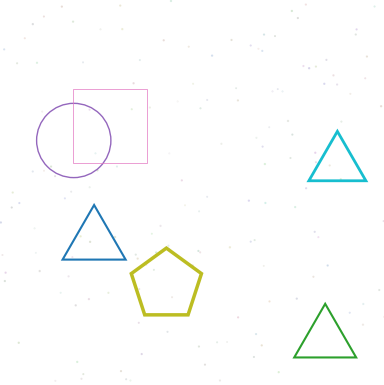[{"shape": "triangle", "thickness": 1.5, "radius": 0.47, "center": [0.244, 0.373]}, {"shape": "triangle", "thickness": 1.5, "radius": 0.46, "center": [0.845, 0.118]}, {"shape": "circle", "thickness": 1, "radius": 0.48, "center": [0.192, 0.635]}, {"shape": "square", "thickness": 0.5, "radius": 0.48, "center": [0.286, 0.674]}, {"shape": "pentagon", "thickness": 2.5, "radius": 0.48, "center": [0.432, 0.26]}, {"shape": "triangle", "thickness": 2, "radius": 0.43, "center": [0.876, 0.573]}]